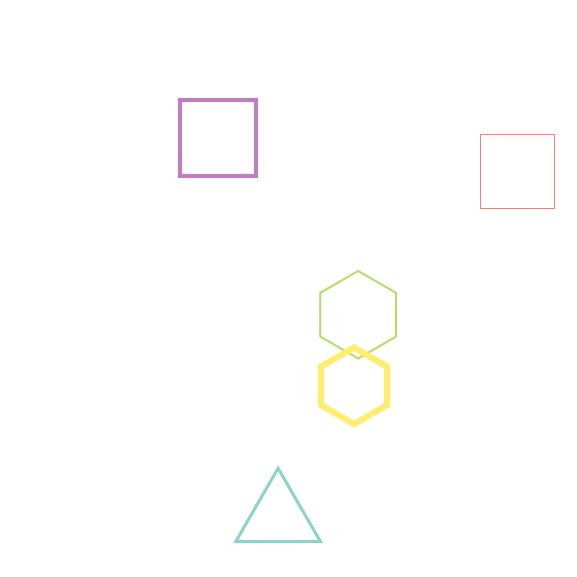[{"shape": "triangle", "thickness": 1.5, "radius": 0.42, "center": [0.482, 0.104]}, {"shape": "square", "thickness": 0.5, "radius": 0.32, "center": [0.896, 0.703]}, {"shape": "hexagon", "thickness": 1, "radius": 0.38, "center": [0.62, 0.454]}, {"shape": "square", "thickness": 2, "radius": 0.33, "center": [0.378, 0.76]}, {"shape": "hexagon", "thickness": 3, "radius": 0.33, "center": [0.613, 0.331]}]